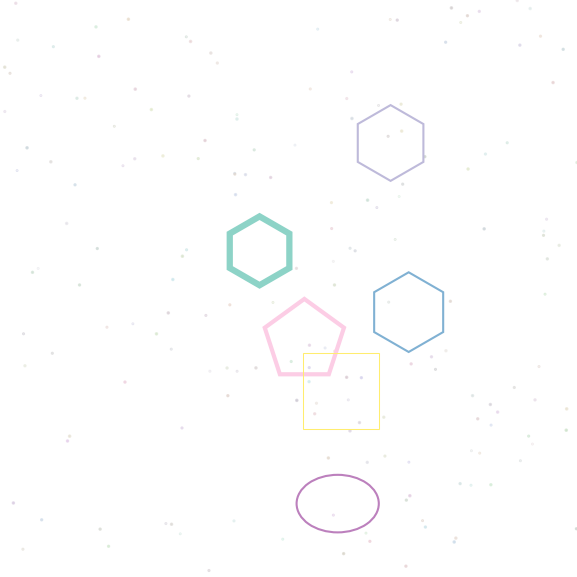[{"shape": "hexagon", "thickness": 3, "radius": 0.3, "center": [0.449, 0.565]}, {"shape": "hexagon", "thickness": 1, "radius": 0.33, "center": [0.676, 0.752]}, {"shape": "hexagon", "thickness": 1, "radius": 0.34, "center": [0.708, 0.459]}, {"shape": "pentagon", "thickness": 2, "radius": 0.36, "center": [0.527, 0.409]}, {"shape": "oval", "thickness": 1, "radius": 0.36, "center": [0.585, 0.127]}, {"shape": "square", "thickness": 0.5, "radius": 0.33, "center": [0.591, 0.323]}]